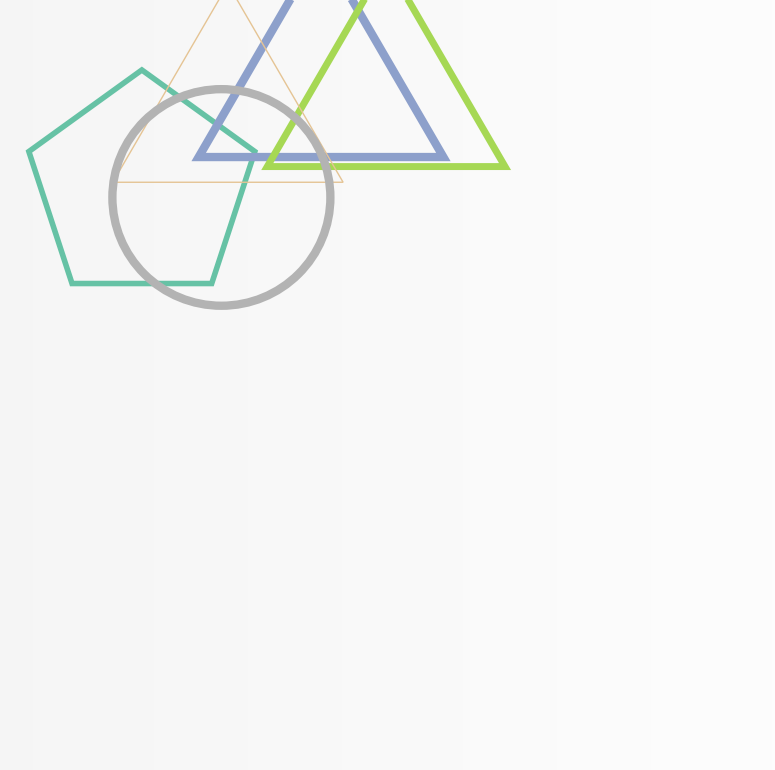[{"shape": "pentagon", "thickness": 2, "radius": 0.77, "center": [0.183, 0.756]}, {"shape": "triangle", "thickness": 3, "radius": 0.91, "center": [0.414, 0.887]}, {"shape": "triangle", "thickness": 2.5, "radius": 0.89, "center": [0.498, 0.872]}, {"shape": "triangle", "thickness": 0.5, "radius": 0.86, "center": [0.294, 0.849]}, {"shape": "circle", "thickness": 3, "radius": 0.7, "center": [0.286, 0.744]}]